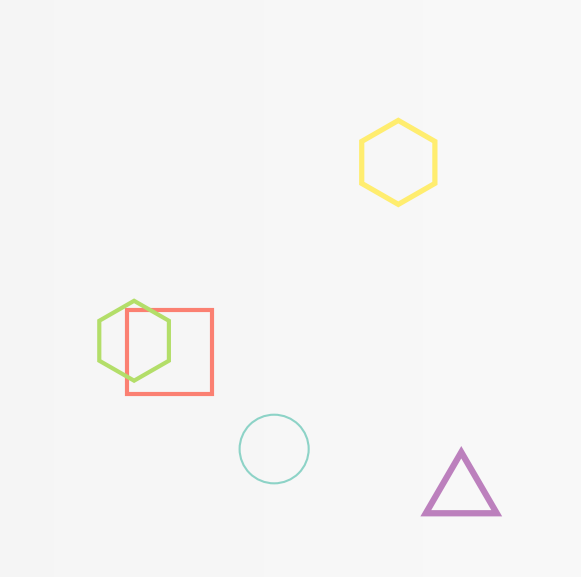[{"shape": "circle", "thickness": 1, "radius": 0.3, "center": [0.472, 0.222]}, {"shape": "square", "thickness": 2, "radius": 0.37, "center": [0.292, 0.389]}, {"shape": "hexagon", "thickness": 2, "radius": 0.35, "center": [0.231, 0.409]}, {"shape": "triangle", "thickness": 3, "radius": 0.35, "center": [0.794, 0.146]}, {"shape": "hexagon", "thickness": 2.5, "radius": 0.36, "center": [0.685, 0.718]}]